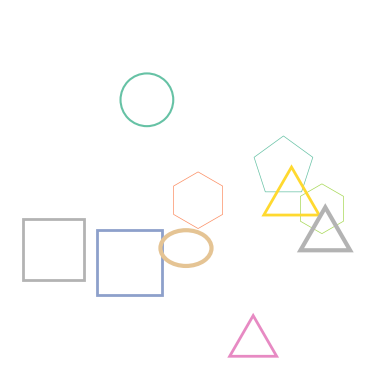[{"shape": "circle", "thickness": 1.5, "radius": 0.34, "center": [0.382, 0.741]}, {"shape": "pentagon", "thickness": 0.5, "radius": 0.4, "center": [0.736, 0.567]}, {"shape": "hexagon", "thickness": 0.5, "radius": 0.37, "center": [0.515, 0.48]}, {"shape": "square", "thickness": 2, "radius": 0.42, "center": [0.336, 0.318]}, {"shape": "triangle", "thickness": 2, "radius": 0.35, "center": [0.658, 0.11]}, {"shape": "hexagon", "thickness": 0.5, "radius": 0.32, "center": [0.836, 0.458]}, {"shape": "triangle", "thickness": 2, "radius": 0.42, "center": [0.757, 0.483]}, {"shape": "oval", "thickness": 3, "radius": 0.33, "center": [0.483, 0.356]}, {"shape": "triangle", "thickness": 3, "radius": 0.37, "center": [0.845, 0.387]}, {"shape": "square", "thickness": 2, "radius": 0.39, "center": [0.14, 0.352]}]